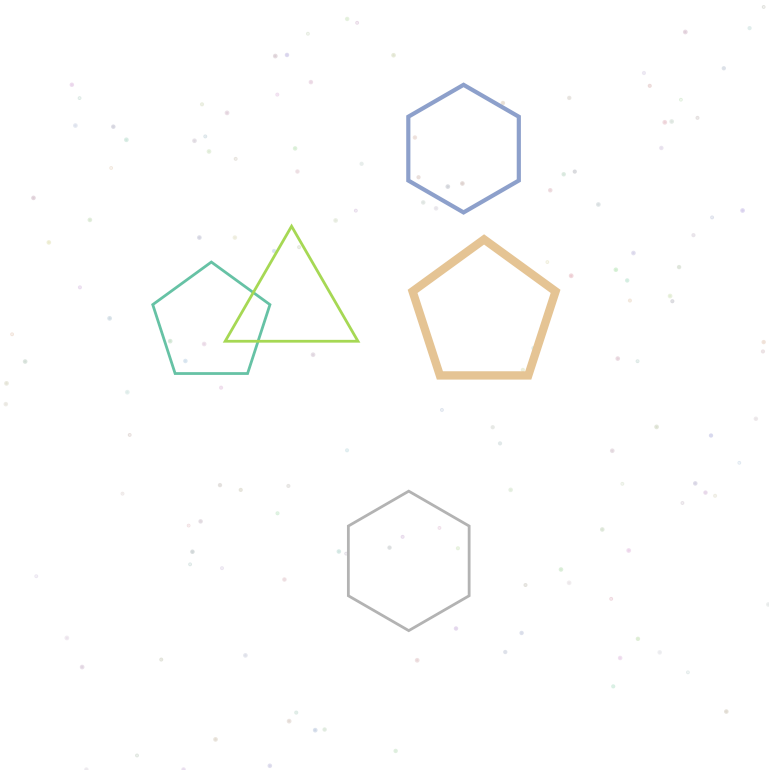[{"shape": "pentagon", "thickness": 1, "radius": 0.4, "center": [0.274, 0.58]}, {"shape": "hexagon", "thickness": 1.5, "radius": 0.41, "center": [0.602, 0.807]}, {"shape": "triangle", "thickness": 1, "radius": 0.5, "center": [0.379, 0.607]}, {"shape": "pentagon", "thickness": 3, "radius": 0.49, "center": [0.629, 0.591]}, {"shape": "hexagon", "thickness": 1, "radius": 0.45, "center": [0.531, 0.272]}]